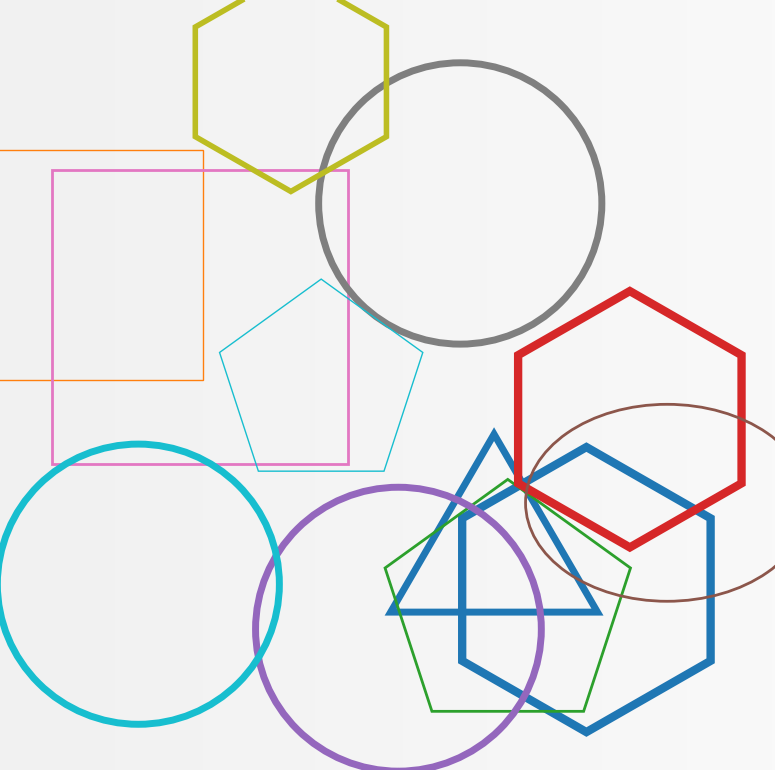[{"shape": "hexagon", "thickness": 3, "radius": 0.93, "center": [0.757, 0.234]}, {"shape": "triangle", "thickness": 2.5, "radius": 0.77, "center": [0.637, 0.282]}, {"shape": "square", "thickness": 0.5, "radius": 0.75, "center": [0.113, 0.655]}, {"shape": "pentagon", "thickness": 1, "radius": 0.83, "center": [0.655, 0.211]}, {"shape": "hexagon", "thickness": 3, "radius": 0.83, "center": [0.813, 0.456]}, {"shape": "circle", "thickness": 2.5, "radius": 0.92, "center": [0.514, 0.183]}, {"shape": "oval", "thickness": 1, "radius": 0.91, "center": [0.861, 0.347]}, {"shape": "square", "thickness": 1, "radius": 0.95, "center": [0.258, 0.588]}, {"shape": "circle", "thickness": 2.5, "radius": 0.91, "center": [0.594, 0.736]}, {"shape": "hexagon", "thickness": 2, "radius": 0.71, "center": [0.375, 0.894]}, {"shape": "pentagon", "thickness": 0.5, "radius": 0.69, "center": [0.414, 0.5]}, {"shape": "circle", "thickness": 2.5, "radius": 0.91, "center": [0.179, 0.241]}]